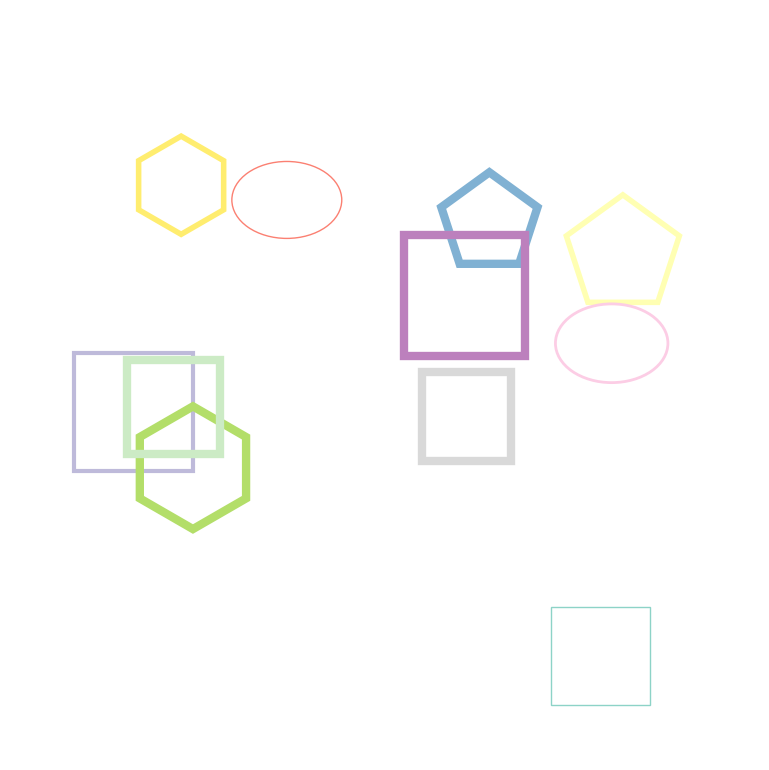[{"shape": "square", "thickness": 0.5, "radius": 0.32, "center": [0.78, 0.148]}, {"shape": "pentagon", "thickness": 2, "radius": 0.39, "center": [0.809, 0.67]}, {"shape": "square", "thickness": 1.5, "radius": 0.38, "center": [0.173, 0.465]}, {"shape": "oval", "thickness": 0.5, "radius": 0.36, "center": [0.372, 0.74]}, {"shape": "pentagon", "thickness": 3, "radius": 0.33, "center": [0.636, 0.711]}, {"shape": "hexagon", "thickness": 3, "radius": 0.4, "center": [0.251, 0.393]}, {"shape": "oval", "thickness": 1, "radius": 0.37, "center": [0.794, 0.554]}, {"shape": "square", "thickness": 3, "radius": 0.29, "center": [0.606, 0.459]}, {"shape": "square", "thickness": 3, "radius": 0.39, "center": [0.603, 0.617]}, {"shape": "square", "thickness": 3, "radius": 0.3, "center": [0.225, 0.471]}, {"shape": "hexagon", "thickness": 2, "radius": 0.32, "center": [0.235, 0.759]}]